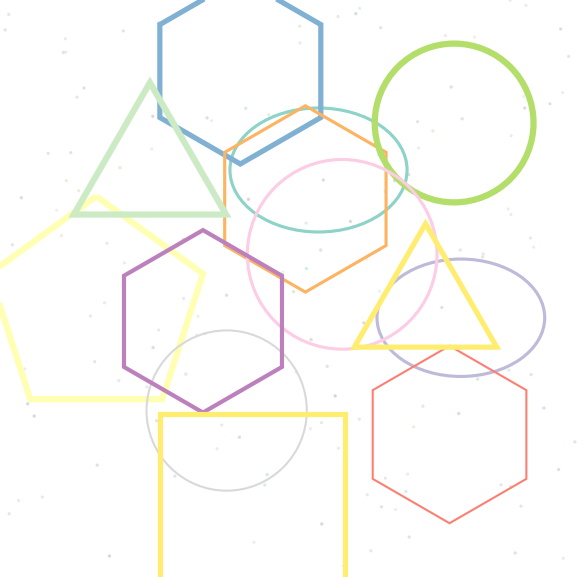[{"shape": "oval", "thickness": 1.5, "radius": 0.77, "center": [0.552, 0.705]}, {"shape": "pentagon", "thickness": 3, "radius": 0.97, "center": [0.167, 0.465]}, {"shape": "oval", "thickness": 1.5, "radius": 0.73, "center": [0.798, 0.449]}, {"shape": "hexagon", "thickness": 1, "radius": 0.77, "center": [0.778, 0.247]}, {"shape": "hexagon", "thickness": 2.5, "radius": 0.8, "center": [0.416, 0.876]}, {"shape": "hexagon", "thickness": 1.5, "radius": 0.81, "center": [0.529, 0.655]}, {"shape": "circle", "thickness": 3, "radius": 0.69, "center": [0.786, 0.786]}, {"shape": "circle", "thickness": 1.5, "radius": 0.82, "center": [0.593, 0.559]}, {"shape": "circle", "thickness": 1, "radius": 0.69, "center": [0.392, 0.288]}, {"shape": "hexagon", "thickness": 2, "radius": 0.79, "center": [0.351, 0.443]}, {"shape": "triangle", "thickness": 3, "radius": 0.76, "center": [0.26, 0.704]}, {"shape": "triangle", "thickness": 2.5, "radius": 0.71, "center": [0.737, 0.469]}, {"shape": "square", "thickness": 2.5, "radius": 0.8, "center": [0.437, 0.122]}]